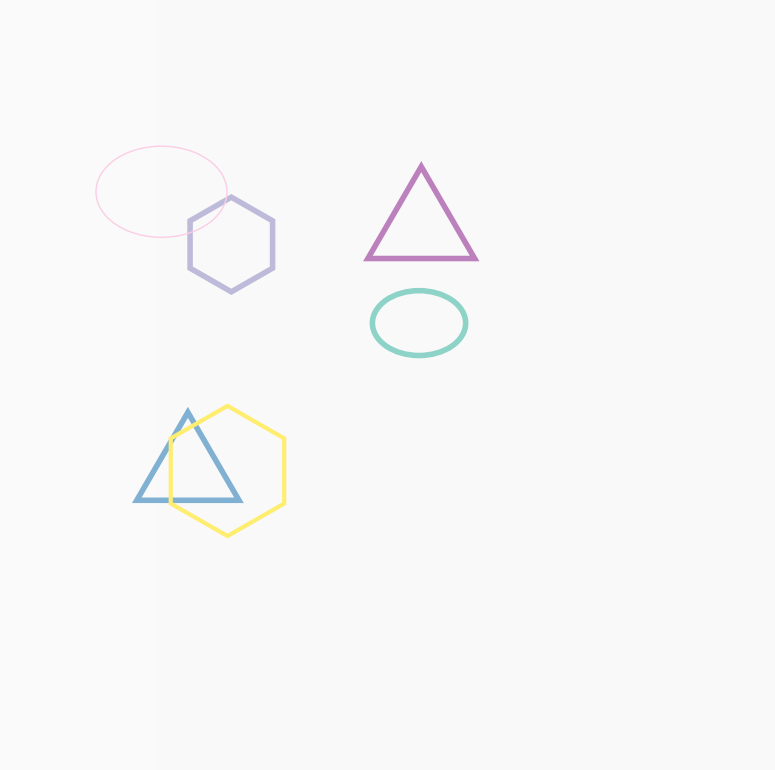[{"shape": "oval", "thickness": 2, "radius": 0.3, "center": [0.541, 0.58]}, {"shape": "hexagon", "thickness": 2, "radius": 0.31, "center": [0.298, 0.682]}, {"shape": "triangle", "thickness": 2, "radius": 0.38, "center": [0.242, 0.388]}, {"shape": "oval", "thickness": 0.5, "radius": 0.42, "center": [0.208, 0.751]}, {"shape": "triangle", "thickness": 2, "radius": 0.4, "center": [0.544, 0.704]}, {"shape": "hexagon", "thickness": 1.5, "radius": 0.42, "center": [0.294, 0.388]}]